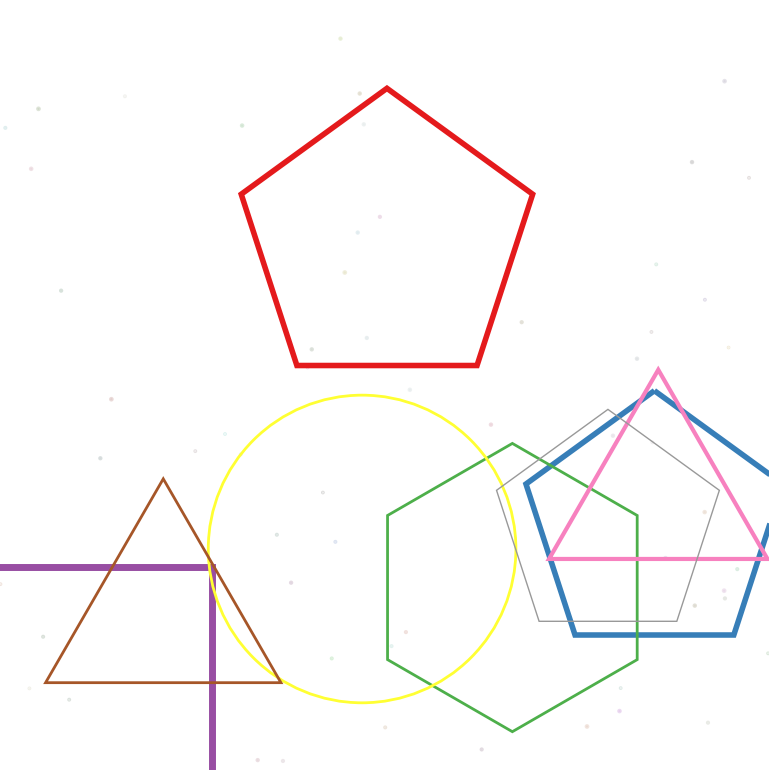[{"shape": "pentagon", "thickness": 2, "radius": 0.99, "center": [0.503, 0.686]}, {"shape": "pentagon", "thickness": 2, "radius": 0.88, "center": [0.85, 0.317]}, {"shape": "hexagon", "thickness": 1, "radius": 0.94, "center": [0.665, 0.237]}, {"shape": "square", "thickness": 2.5, "radius": 0.7, "center": [0.135, 0.123]}, {"shape": "circle", "thickness": 1, "radius": 1.0, "center": [0.47, 0.287]}, {"shape": "triangle", "thickness": 1, "radius": 0.88, "center": [0.212, 0.202]}, {"shape": "triangle", "thickness": 1.5, "radius": 0.82, "center": [0.855, 0.356]}, {"shape": "pentagon", "thickness": 0.5, "radius": 0.76, "center": [0.79, 0.316]}]